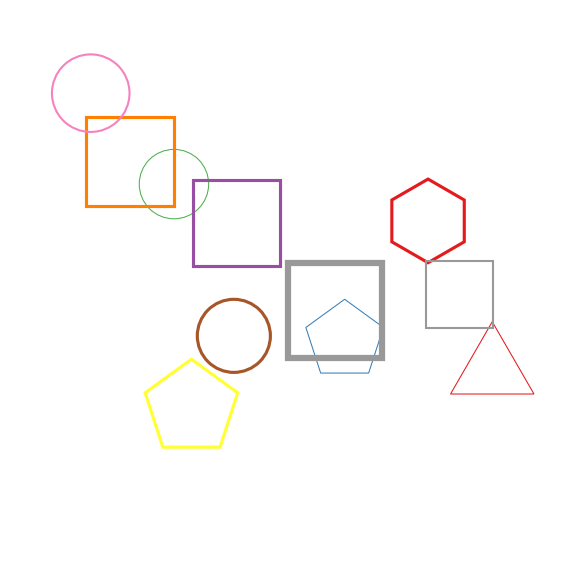[{"shape": "hexagon", "thickness": 1.5, "radius": 0.36, "center": [0.741, 0.617]}, {"shape": "triangle", "thickness": 0.5, "radius": 0.42, "center": [0.852, 0.359]}, {"shape": "pentagon", "thickness": 0.5, "radius": 0.35, "center": [0.597, 0.41]}, {"shape": "circle", "thickness": 0.5, "radius": 0.3, "center": [0.301, 0.68]}, {"shape": "square", "thickness": 1.5, "radius": 0.37, "center": [0.409, 0.613]}, {"shape": "square", "thickness": 1.5, "radius": 0.38, "center": [0.225, 0.72]}, {"shape": "pentagon", "thickness": 1.5, "radius": 0.42, "center": [0.331, 0.293]}, {"shape": "circle", "thickness": 1.5, "radius": 0.32, "center": [0.405, 0.418]}, {"shape": "circle", "thickness": 1, "radius": 0.34, "center": [0.157, 0.838]}, {"shape": "square", "thickness": 3, "radius": 0.41, "center": [0.58, 0.461]}, {"shape": "square", "thickness": 1, "radius": 0.29, "center": [0.796, 0.489]}]